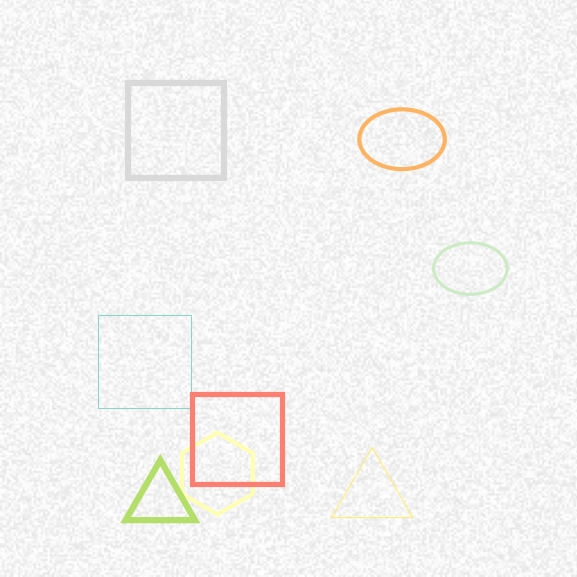[{"shape": "square", "thickness": 0.5, "radius": 0.4, "center": [0.25, 0.372]}, {"shape": "hexagon", "thickness": 2, "radius": 0.35, "center": [0.376, 0.179]}, {"shape": "square", "thickness": 2.5, "radius": 0.39, "center": [0.41, 0.239]}, {"shape": "oval", "thickness": 2, "radius": 0.37, "center": [0.696, 0.758]}, {"shape": "triangle", "thickness": 3, "radius": 0.35, "center": [0.278, 0.133]}, {"shape": "square", "thickness": 3, "radius": 0.41, "center": [0.305, 0.773]}, {"shape": "oval", "thickness": 1.5, "radius": 0.32, "center": [0.815, 0.534]}, {"shape": "triangle", "thickness": 0.5, "radius": 0.41, "center": [0.644, 0.143]}]